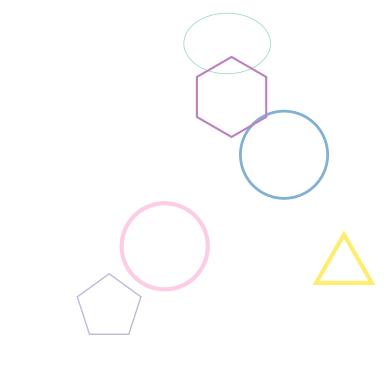[{"shape": "oval", "thickness": 0.5, "radius": 0.56, "center": [0.59, 0.887]}, {"shape": "pentagon", "thickness": 1, "radius": 0.43, "center": [0.283, 0.202]}, {"shape": "circle", "thickness": 2, "radius": 0.57, "center": [0.738, 0.598]}, {"shape": "circle", "thickness": 3, "radius": 0.56, "center": [0.428, 0.36]}, {"shape": "hexagon", "thickness": 1.5, "radius": 0.52, "center": [0.601, 0.748]}, {"shape": "triangle", "thickness": 3, "radius": 0.42, "center": [0.893, 0.307]}]